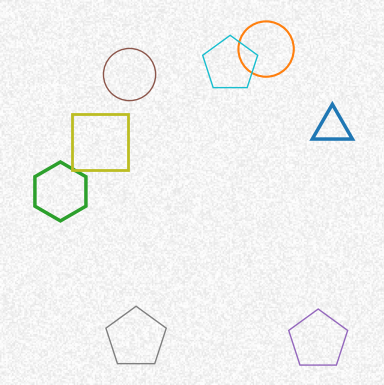[{"shape": "triangle", "thickness": 2.5, "radius": 0.3, "center": [0.863, 0.669]}, {"shape": "circle", "thickness": 1.5, "radius": 0.36, "center": [0.691, 0.873]}, {"shape": "hexagon", "thickness": 2.5, "radius": 0.38, "center": [0.157, 0.503]}, {"shape": "pentagon", "thickness": 1, "radius": 0.4, "center": [0.826, 0.117]}, {"shape": "circle", "thickness": 1, "radius": 0.34, "center": [0.337, 0.806]}, {"shape": "pentagon", "thickness": 1, "radius": 0.41, "center": [0.353, 0.122]}, {"shape": "square", "thickness": 2, "radius": 0.37, "center": [0.26, 0.631]}, {"shape": "pentagon", "thickness": 1, "radius": 0.38, "center": [0.598, 0.833]}]